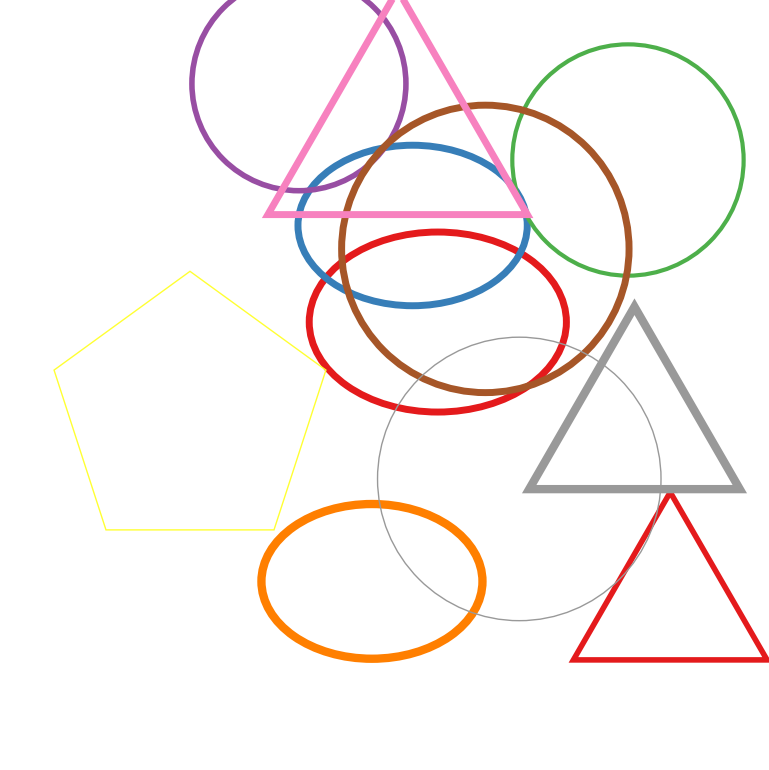[{"shape": "triangle", "thickness": 2, "radius": 0.73, "center": [0.87, 0.216]}, {"shape": "oval", "thickness": 2.5, "radius": 0.83, "center": [0.569, 0.582]}, {"shape": "oval", "thickness": 2.5, "radius": 0.74, "center": [0.536, 0.707]}, {"shape": "circle", "thickness": 1.5, "radius": 0.75, "center": [0.816, 0.792]}, {"shape": "circle", "thickness": 2, "radius": 0.69, "center": [0.388, 0.891]}, {"shape": "oval", "thickness": 3, "radius": 0.72, "center": [0.483, 0.245]}, {"shape": "pentagon", "thickness": 0.5, "radius": 0.93, "center": [0.247, 0.462]}, {"shape": "circle", "thickness": 2.5, "radius": 0.93, "center": [0.63, 0.677]}, {"shape": "triangle", "thickness": 2.5, "radius": 0.97, "center": [0.516, 0.819]}, {"shape": "triangle", "thickness": 3, "radius": 0.79, "center": [0.824, 0.444]}, {"shape": "circle", "thickness": 0.5, "radius": 0.92, "center": [0.674, 0.378]}]